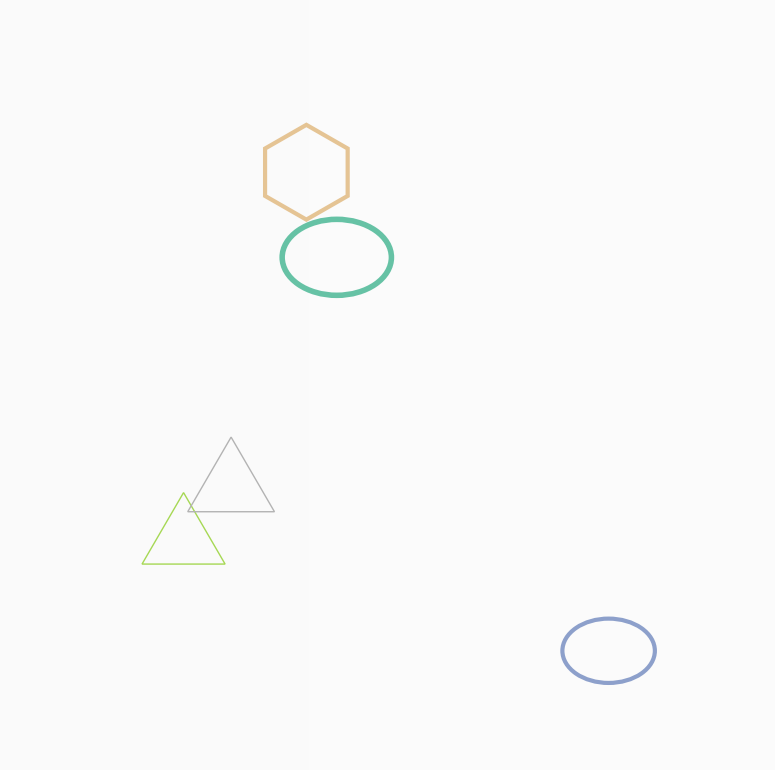[{"shape": "oval", "thickness": 2, "radius": 0.35, "center": [0.435, 0.666]}, {"shape": "oval", "thickness": 1.5, "radius": 0.3, "center": [0.785, 0.155]}, {"shape": "triangle", "thickness": 0.5, "radius": 0.31, "center": [0.237, 0.298]}, {"shape": "hexagon", "thickness": 1.5, "radius": 0.31, "center": [0.395, 0.776]}, {"shape": "triangle", "thickness": 0.5, "radius": 0.32, "center": [0.298, 0.368]}]